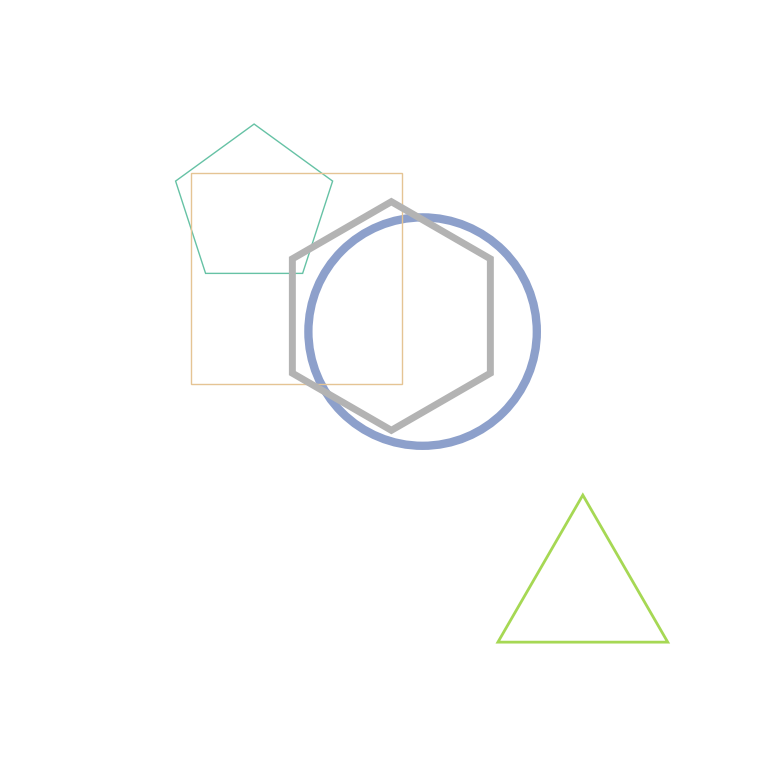[{"shape": "pentagon", "thickness": 0.5, "radius": 0.54, "center": [0.33, 0.732]}, {"shape": "circle", "thickness": 3, "radius": 0.74, "center": [0.549, 0.569]}, {"shape": "triangle", "thickness": 1, "radius": 0.64, "center": [0.757, 0.23]}, {"shape": "square", "thickness": 0.5, "radius": 0.69, "center": [0.385, 0.638]}, {"shape": "hexagon", "thickness": 2.5, "radius": 0.74, "center": [0.508, 0.59]}]